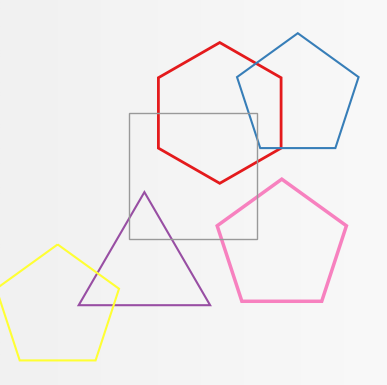[{"shape": "hexagon", "thickness": 2, "radius": 0.91, "center": [0.567, 0.707]}, {"shape": "pentagon", "thickness": 1.5, "radius": 0.82, "center": [0.769, 0.749]}, {"shape": "triangle", "thickness": 1.5, "radius": 0.98, "center": [0.373, 0.305]}, {"shape": "pentagon", "thickness": 1.5, "radius": 0.83, "center": [0.149, 0.199]}, {"shape": "pentagon", "thickness": 2.5, "radius": 0.88, "center": [0.727, 0.359]}, {"shape": "square", "thickness": 1, "radius": 0.82, "center": [0.499, 0.543]}]